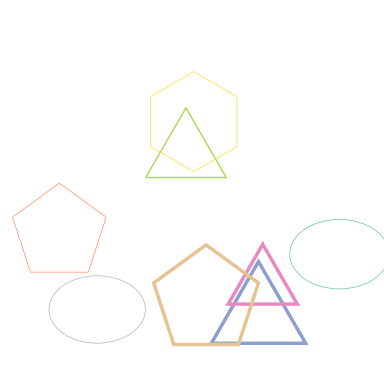[{"shape": "oval", "thickness": 0.5, "radius": 0.64, "center": [0.881, 0.34]}, {"shape": "pentagon", "thickness": 0.5, "radius": 0.64, "center": [0.154, 0.397]}, {"shape": "triangle", "thickness": 2.5, "radius": 0.71, "center": [0.671, 0.179]}, {"shape": "triangle", "thickness": 2.5, "radius": 0.52, "center": [0.682, 0.262]}, {"shape": "triangle", "thickness": 1, "radius": 0.6, "center": [0.483, 0.599]}, {"shape": "hexagon", "thickness": 0.5, "radius": 0.65, "center": [0.503, 0.684]}, {"shape": "pentagon", "thickness": 2.5, "radius": 0.71, "center": [0.535, 0.221]}, {"shape": "oval", "thickness": 0.5, "radius": 0.63, "center": [0.252, 0.196]}]